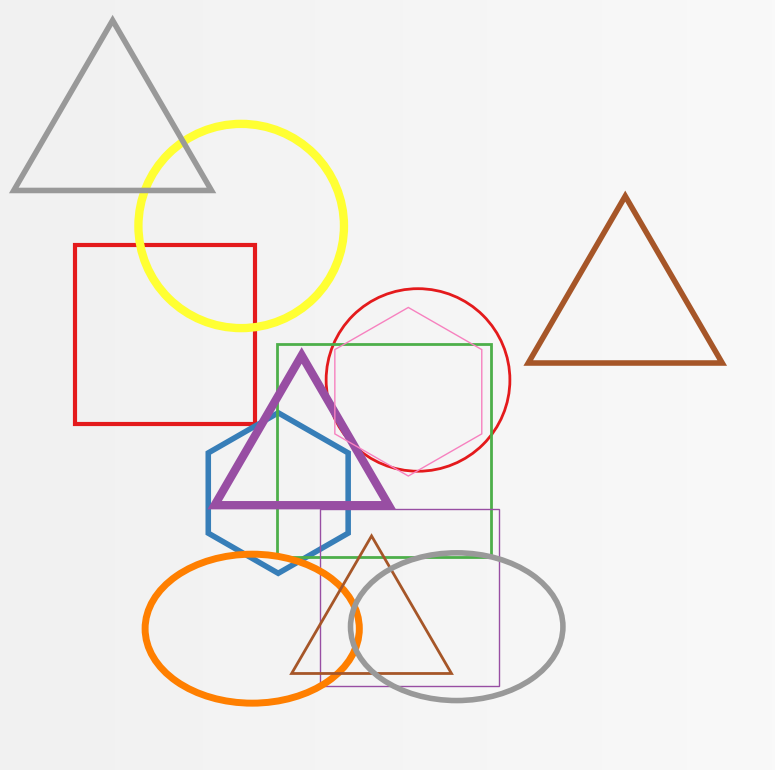[{"shape": "square", "thickness": 1.5, "radius": 0.58, "center": [0.213, 0.565]}, {"shape": "circle", "thickness": 1, "radius": 0.59, "center": [0.539, 0.507]}, {"shape": "hexagon", "thickness": 2, "radius": 0.52, "center": [0.359, 0.36]}, {"shape": "square", "thickness": 1, "radius": 0.69, "center": [0.495, 0.415]}, {"shape": "square", "thickness": 0.5, "radius": 0.58, "center": [0.528, 0.224]}, {"shape": "triangle", "thickness": 3, "radius": 0.65, "center": [0.389, 0.409]}, {"shape": "oval", "thickness": 2.5, "radius": 0.69, "center": [0.325, 0.184]}, {"shape": "circle", "thickness": 3, "radius": 0.66, "center": [0.311, 0.707]}, {"shape": "triangle", "thickness": 1, "radius": 0.6, "center": [0.479, 0.185]}, {"shape": "triangle", "thickness": 2, "radius": 0.72, "center": [0.807, 0.601]}, {"shape": "hexagon", "thickness": 0.5, "radius": 0.55, "center": [0.527, 0.491]}, {"shape": "triangle", "thickness": 2, "radius": 0.74, "center": [0.145, 0.826]}, {"shape": "oval", "thickness": 2, "radius": 0.69, "center": [0.589, 0.186]}]